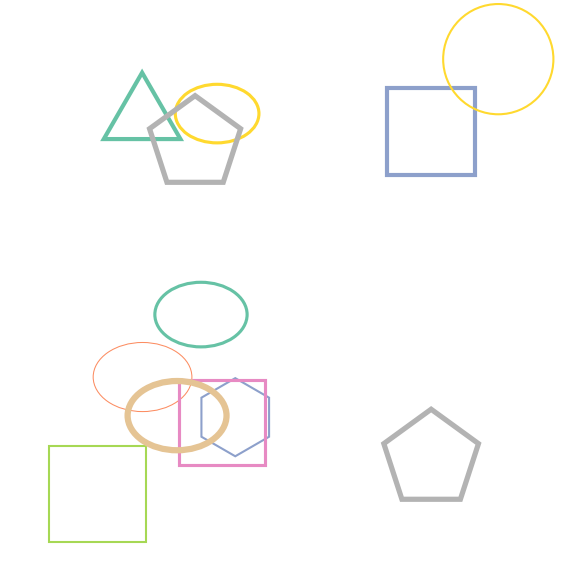[{"shape": "oval", "thickness": 1.5, "radius": 0.4, "center": [0.348, 0.454]}, {"shape": "triangle", "thickness": 2, "radius": 0.38, "center": [0.246, 0.797]}, {"shape": "oval", "thickness": 0.5, "radius": 0.43, "center": [0.247, 0.346]}, {"shape": "square", "thickness": 2, "radius": 0.38, "center": [0.746, 0.772]}, {"shape": "hexagon", "thickness": 1, "radius": 0.34, "center": [0.407, 0.277]}, {"shape": "square", "thickness": 1.5, "radius": 0.37, "center": [0.385, 0.267]}, {"shape": "square", "thickness": 1, "radius": 0.42, "center": [0.169, 0.144]}, {"shape": "circle", "thickness": 1, "radius": 0.48, "center": [0.863, 0.897]}, {"shape": "oval", "thickness": 1.5, "radius": 0.36, "center": [0.376, 0.802]}, {"shape": "oval", "thickness": 3, "radius": 0.43, "center": [0.307, 0.279]}, {"shape": "pentagon", "thickness": 2.5, "radius": 0.41, "center": [0.338, 0.751]}, {"shape": "pentagon", "thickness": 2.5, "radius": 0.43, "center": [0.747, 0.204]}]